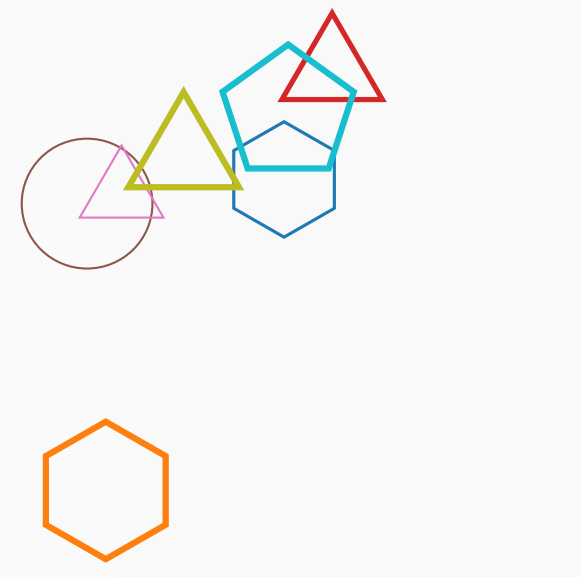[{"shape": "hexagon", "thickness": 1.5, "radius": 0.5, "center": [0.489, 0.688]}, {"shape": "hexagon", "thickness": 3, "radius": 0.6, "center": [0.182, 0.15]}, {"shape": "triangle", "thickness": 2.5, "radius": 0.5, "center": [0.571, 0.877]}, {"shape": "circle", "thickness": 1, "radius": 0.56, "center": [0.15, 0.647]}, {"shape": "triangle", "thickness": 1, "radius": 0.42, "center": [0.209, 0.664]}, {"shape": "triangle", "thickness": 3, "radius": 0.55, "center": [0.316, 0.73]}, {"shape": "pentagon", "thickness": 3, "radius": 0.59, "center": [0.496, 0.803]}]